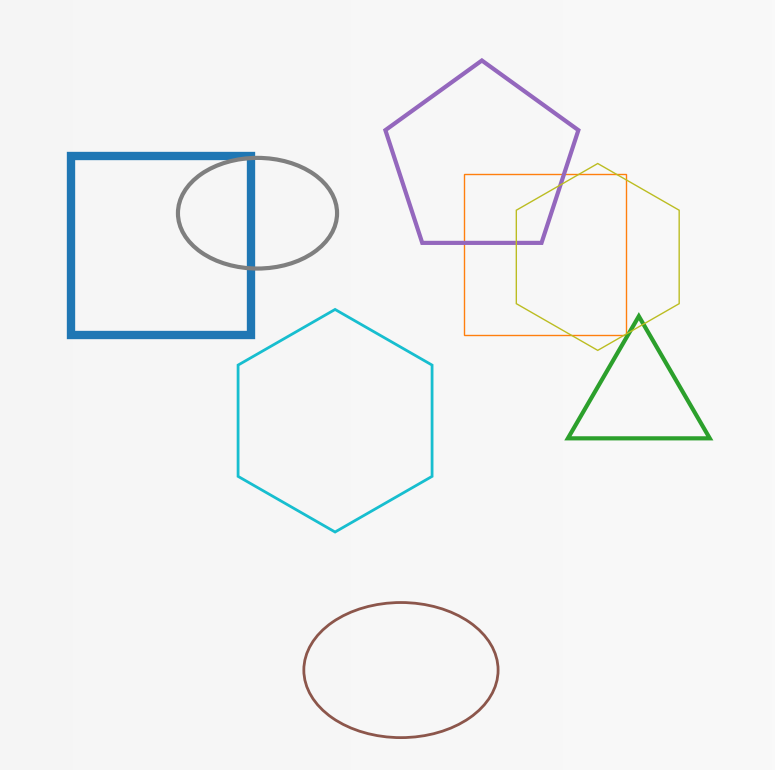[{"shape": "square", "thickness": 3, "radius": 0.58, "center": [0.208, 0.681]}, {"shape": "square", "thickness": 0.5, "radius": 0.52, "center": [0.703, 0.669]}, {"shape": "triangle", "thickness": 1.5, "radius": 0.53, "center": [0.824, 0.484]}, {"shape": "pentagon", "thickness": 1.5, "radius": 0.65, "center": [0.622, 0.79]}, {"shape": "oval", "thickness": 1, "radius": 0.63, "center": [0.517, 0.13]}, {"shape": "oval", "thickness": 1.5, "radius": 0.51, "center": [0.332, 0.723]}, {"shape": "hexagon", "thickness": 0.5, "radius": 0.61, "center": [0.771, 0.666]}, {"shape": "hexagon", "thickness": 1, "radius": 0.72, "center": [0.432, 0.454]}]